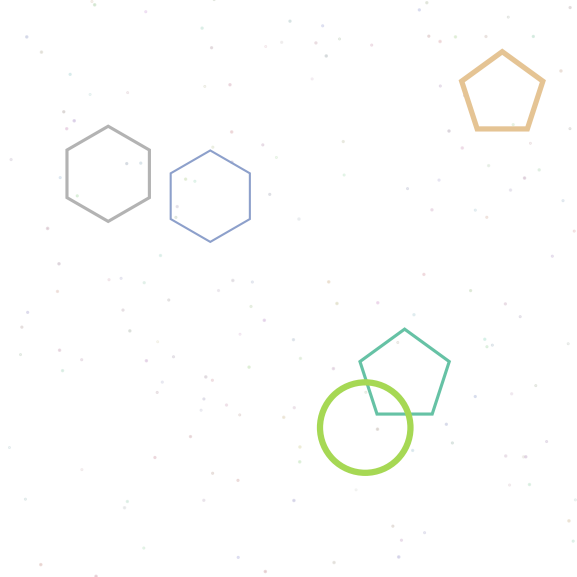[{"shape": "pentagon", "thickness": 1.5, "radius": 0.41, "center": [0.701, 0.348]}, {"shape": "hexagon", "thickness": 1, "radius": 0.4, "center": [0.364, 0.659]}, {"shape": "circle", "thickness": 3, "radius": 0.39, "center": [0.632, 0.259]}, {"shape": "pentagon", "thickness": 2.5, "radius": 0.37, "center": [0.87, 0.836]}, {"shape": "hexagon", "thickness": 1.5, "radius": 0.41, "center": [0.187, 0.698]}]